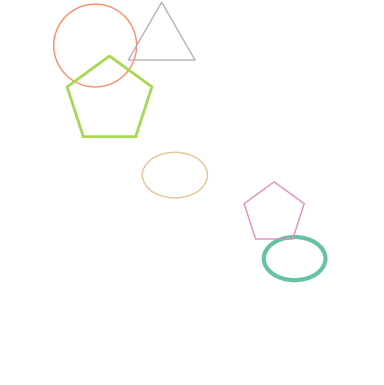[{"shape": "oval", "thickness": 3, "radius": 0.4, "center": [0.765, 0.328]}, {"shape": "circle", "thickness": 1, "radius": 0.54, "center": [0.247, 0.882]}, {"shape": "pentagon", "thickness": 1, "radius": 0.41, "center": [0.712, 0.446]}, {"shape": "pentagon", "thickness": 2, "radius": 0.58, "center": [0.284, 0.739]}, {"shape": "oval", "thickness": 1, "radius": 0.42, "center": [0.454, 0.545]}, {"shape": "triangle", "thickness": 1, "radius": 0.5, "center": [0.42, 0.894]}]